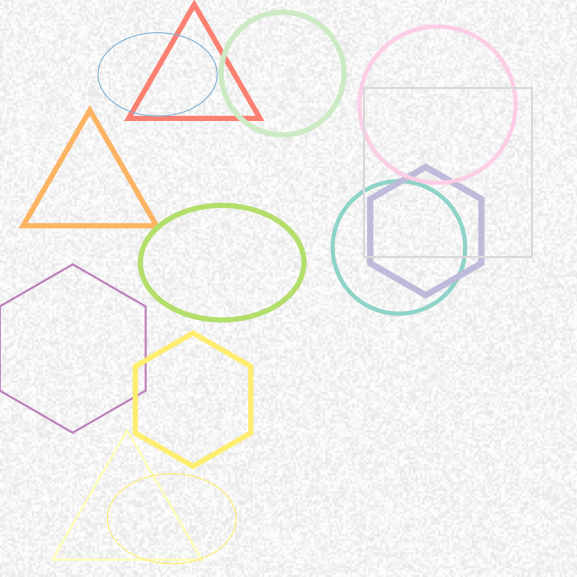[{"shape": "circle", "thickness": 2, "radius": 0.57, "center": [0.691, 0.571]}, {"shape": "triangle", "thickness": 1, "radius": 0.75, "center": [0.22, 0.105]}, {"shape": "hexagon", "thickness": 3, "radius": 0.56, "center": [0.737, 0.599]}, {"shape": "triangle", "thickness": 2.5, "radius": 0.66, "center": [0.336, 0.86]}, {"shape": "oval", "thickness": 0.5, "radius": 0.52, "center": [0.273, 0.87]}, {"shape": "triangle", "thickness": 2.5, "radius": 0.67, "center": [0.156, 0.675]}, {"shape": "oval", "thickness": 2.5, "radius": 0.71, "center": [0.385, 0.544]}, {"shape": "circle", "thickness": 2, "radius": 0.68, "center": [0.758, 0.818]}, {"shape": "square", "thickness": 1, "radius": 0.73, "center": [0.776, 0.7]}, {"shape": "hexagon", "thickness": 1, "radius": 0.73, "center": [0.126, 0.396]}, {"shape": "circle", "thickness": 2.5, "radius": 0.53, "center": [0.489, 0.872]}, {"shape": "hexagon", "thickness": 2.5, "radius": 0.58, "center": [0.334, 0.307]}, {"shape": "oval", "thickness": 0.5, "radius": 0.56, "center": [0.297, 0.101]}]